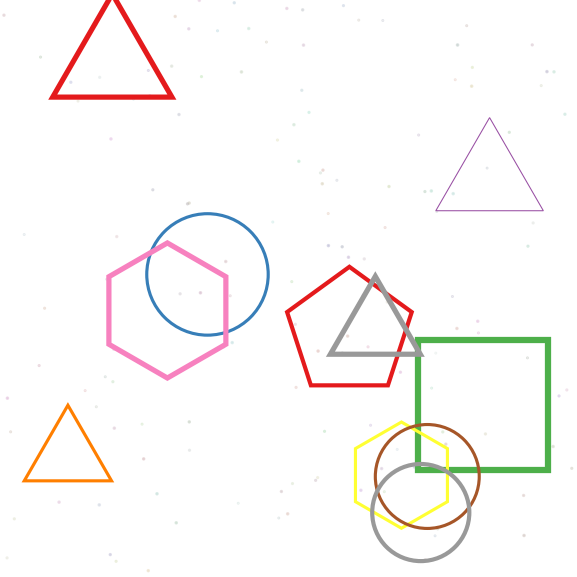[{"shape": "pentagon", "thickness": 2, "radius": 0.57, "center": [0.605, 0.424]}, {"shape": "triangle", "thickness": 2.5, "radius": 0.6, "center": [0.194, 0.891]}, {"shape": "circle", "thickness": 1.5, "radius": 0.53, "center": [0.359, 0.524]}, {"shape": "square", "thickness": 3, "radius": 0.56, "center": [0.836, 0.298]}, {"shape": "triangle", "thickness": 0.5, "radius": 0.54, "center": [0.848, 0.688]}, {"shape": "triangle", "thickness": 1.5, "radius": 0.44, "center": [0.118, 0.21]}, {"shape": "hexagon", "thickness": 1.5, "radius": 0.46, "center": [0.695, 0.176]}, {"shape": "circle", "thickness": 1.5, "radius": 0.45, "center": [0.74, 0.174]}, {"shape": "hexagon", "thickness": 2.5, "radius": 0.58, "center": [0.29, 0.461]}, {"shape": "circle", "thickness": 2, "radius": 0.42, "center": [0.729, 0.112]}, {"shape": "triangle", "thickness": 2.5, "radius": 0.45, "center": [0.65, 0.431]}]